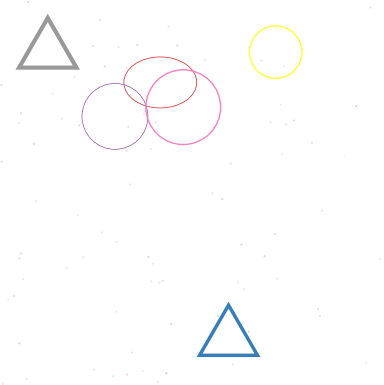[{"shape": "oval", "thickness": 0.5, "radius": 0.47, "center": [0.416, 0.786]}, {"shape": "triangle", "thickness": 2.5, "radius": 0.43, "center": [0.594, 0.121]}, {"shape": "circle", "thickness": 0.5, "radius": 0.43, "center": [0.299, 0.698]}, {"shape": "circle", "thickness": 1, "radius": 0.34, "center": [0.716, 0.865]}, {"shape": "circle", "thickness": 1, "radius": 0.49, "center": [0.476, 0.722]}, {"shape": "triangle", "thickness": 3, "radius": 0.43, "center": [0.124, 0.867]}]